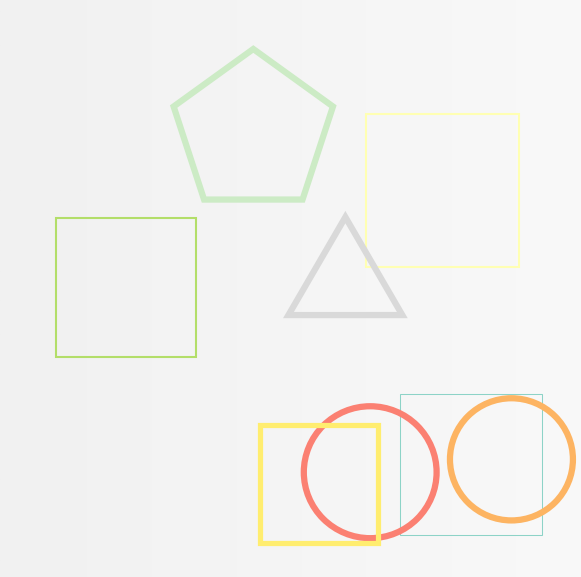[{"shape": "square", "thickness": 0.5, "radius": 0.61, "center": [0.81, 0.195]}, {"shape": "square", "thickness": 1, "radius": 0.66, "center": [0.761, 0.67]}, {"shape": "circle", "thickness": 3, "radius": 0.57, "center": [0.637, 0.181]}, {"shape": "circle", "thickness": 3, "radius": 0.53, "center": [0.88, 0.204]}, {"shape": "square", "thickness": 1, "radius": 0.6, "center": [0.216, 0.501]}, {"shape": "triangle", "thickness": 3, "radius": 0.57, "center": [0.594, 0.51]}, {"shape": "pentagon", "thickness": 3, "radius": 0.72, "center": [0.436, 0.77]}, {"shape": "square", "thickness": 2.5, "radius": 0.51, "center": [0.549, 0.161]}]